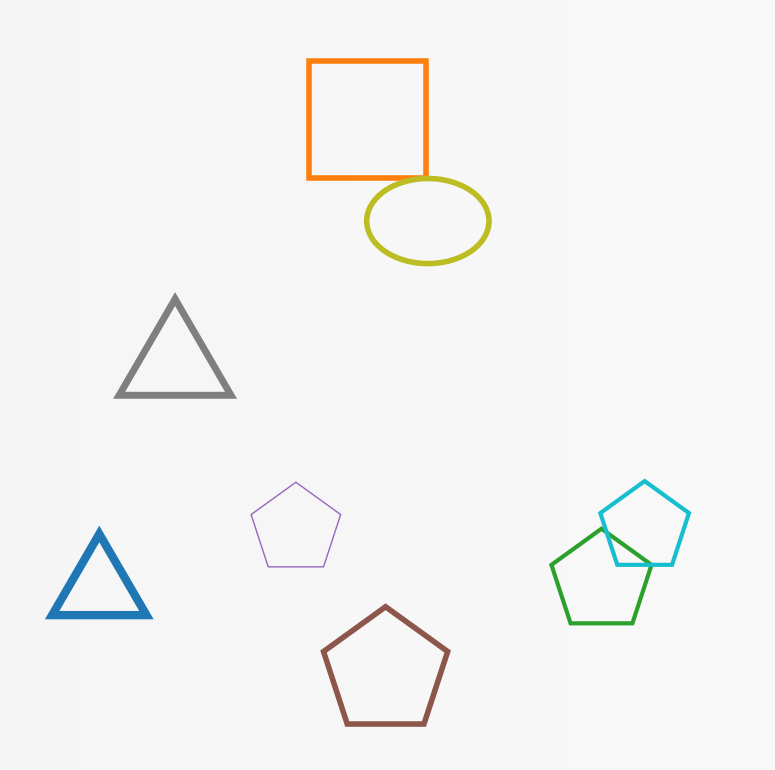[{"shape": "triangle", "thickness": 3, "radius": 0.35, "center": [0.128, 0.236]}, {"shape": "square", "thickness": 2, "radius": 0.38, "center": [0.474, 0.845]}, {"shape": "pentagon", "thickness": 1.5, "radius": 0.34, "center": [0.776, 0.245]}, {"shape": "pentagon", "thickness": 0.5, "radius": 0.3, "center": [0.382, 0.313]}, {"shape": "pentagon", "thickness": 2, "radius": 0.42, "center": [0.498, 0.128]}, {"shape": "triangle", "thickness": 2.5, "radius": 0.42, "center": [0.226, 0.528]}, {"shape": "oval", "thickness": 2, "radius": 0.39, "center": [0.552, 0.713]}, {"shape": "pentagon", "thickness": 1.5, "radius": 0.3, "center": [0.832, 0.315]}]